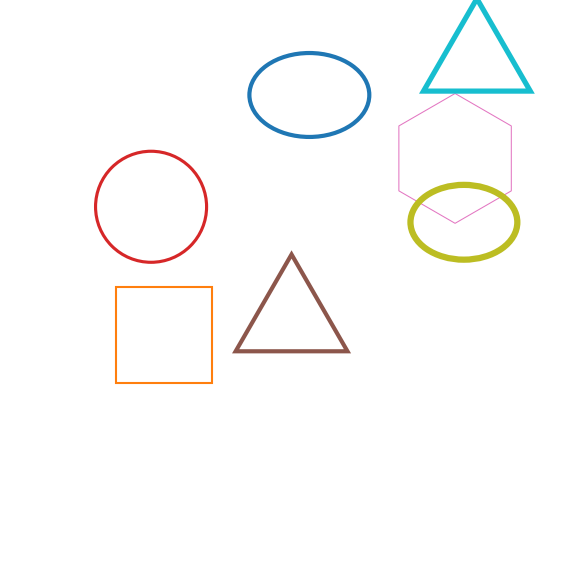[{"shape": "oval", "thickness": 2, "radius": 0.52, "center": [0.536, 0.835]}, {"shape": "square", "thickness": 1, "radius": 0.41, "center": [0.283, 0.42]}, {"shape": "circle", "thickness": 1.5, "radius": 0.48, "center": [0.262, 0.641]}, {"shape": "triangle", "thickness": 2, "radius": 0.56, "center": [0.505, 0.447]}, {"shape": "hexagon", "thickness": 0.5, "radius": 0.56, "center": [0.788, 0.725]}, {"shape": "oval", "thickness": 3, "radius": 0.46, "center": [0.803, 0.614]}, {"shape": "triangle", "thickness": 2.5, "radius": 0.53, "center": [0.826, 0.895]}]